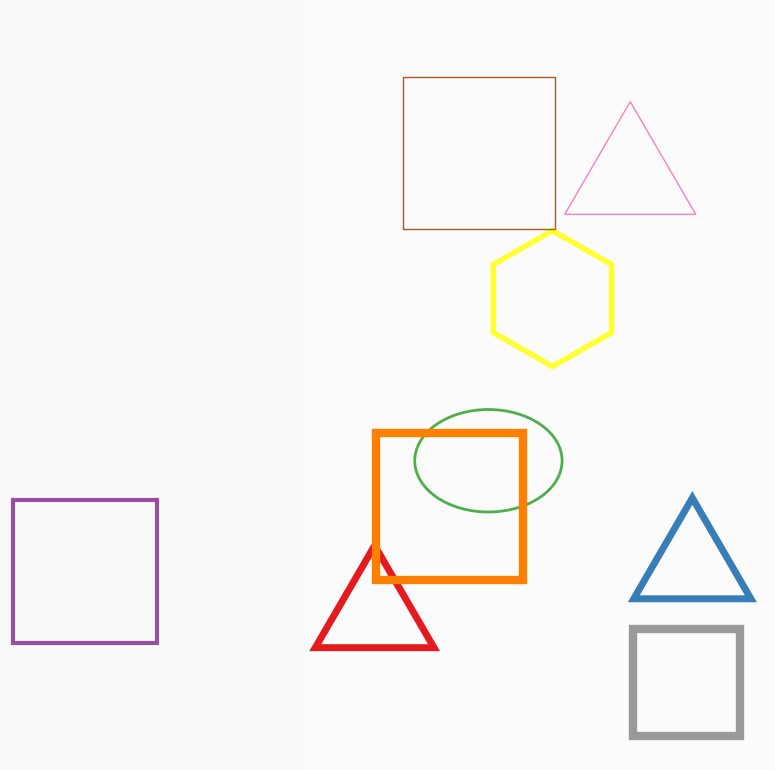[{"shape": "triangle", "thickness": 2.5, "radius": 0.44, "center": [0.483, 0.203]}, {"shape": "triangle", "thickness": 2.5, "radius": 0.44, "center": [0.893, 0.266]}, {"shape": "oval", "thickness": 1, "radius": 0.48, "center": [0.63, 0.402]}, {"shape": "square", "thickness": 1.5, "radius": 0.46, "center": [0.11, 0.258]}, {"shape": "square", "thickness": 3, "radius": 0.48, "center": [0.58, 0.343]}, {"shape": "hexagon", "thickness": 2, "radius": 0.44, "center": [0.713, 0.612]}, {"shape": "square", "thickness": 0.5, "radius": 0.49, "center": [0.618, 0.802]}, {"shape": "triangle", "thickness": 0.5, "radius": 0.49, "center": [0.813, 0.77]}, {"shape": "square", "thickness": 3, "radius": 0.35, "center": [0.886, 0.113]}]